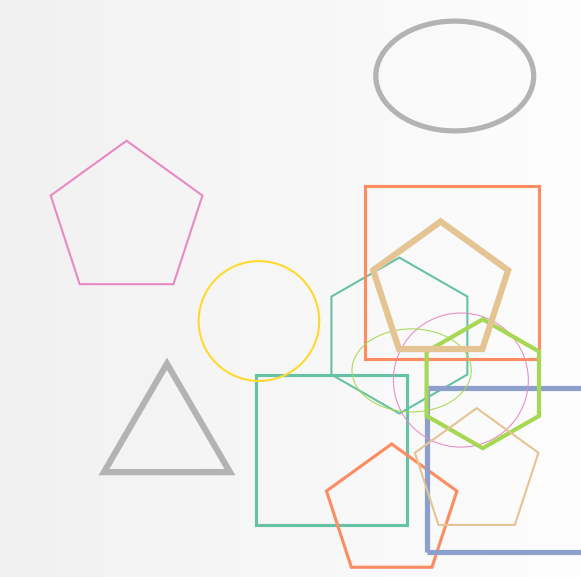[{"shape": "square", "thickness": 1.5, "radius": 0.65, "center": [0.57, 0.219]}, {"shape": "hexagon", "thickness": 1, "radius": 0.68, "center": [0.687, 0.418]}, {"shape": "square", "thickness": 1.5, "radius": 0.75, "center": [0.777, 0.527]}, {"shape": "pentagon", "thickness": 1.5, "radius": 0.59, "center": [0.674, 0.112]}, {"shape": "square", "thickness": 2.5, "radius": 0.71, "center": [0.876, 0.185]}, {"shape": "pentagon", "thickness": 1, "radius": 0.69, "center": [0.218, 0.618]}, {"shape": "circle", "thickness": 0.5, "radius": 0.58, "center": [0.793, 0.341]}, {"shape": "oval", "thickness": 0.5, "radius": 0.51, "center": [0.708, 0.358]}, {"shape": "hexagon", "thickness": 2, "radius": 0.56, "center": [0.831, 0.335]}, {"shape": "circle", "thickness": 1, "radius": 0.52, "center": [0.446, 0.443]}, {"shape": "pentagon", "thickness": 1, "radius": 0.56, "center": [0.82, 0.181]}, {"shape": "pentagon", "thickness": 3, "radius": 0.61, "center": [0.758, 0.493]}, {"shape": "triangle", "thickness": 3, "radius": 0.63, "center": [0.287, 0.244]}, {"shape": "oval", "thickness": 2.5, "radius": 0.68, "center": [0.782, 0.868]}]